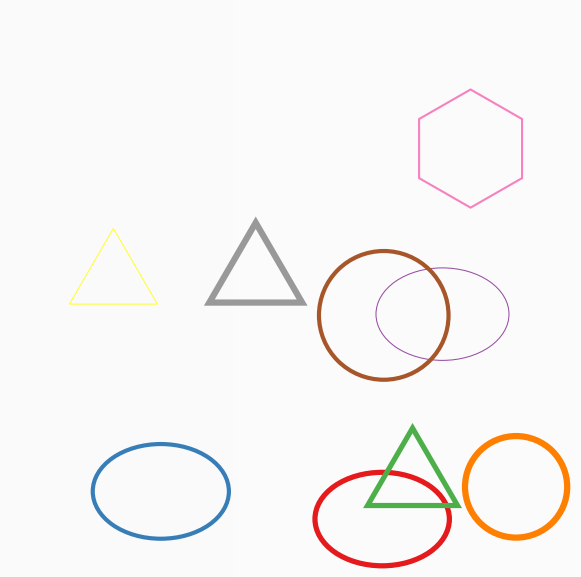[{"shape": "oval", "thickness": 2.5, "radius": 0.58, "center": [0.658, 0.1]}, {"shape": "oval", "thickness": 2, "radius": 0.59, "center": [0.277, 0.148]}, {"shape": "triangle", "thickness": 2.5, "radius": 0.45, "center": [0.71, 0.168]}, {"shape": "oval", "thickness": 0.5, "radius": 0.57, "center": [0.761, 0.455]}, {"shape": "circle", "thickness": 3, "radius": 0.44, "center": [0.888, 0.156]}, {"shape": "triangle", "thickness": 0.5, "radius": 0.44, "center": [0.195, 0.516]}, {"shape": "circle", "thickness": 2, "radius": 0.56, "center": [0.66, 0.453]}, {"shape": "hexagon", "thickness": 1, "radius": 0.51, "center": [0.81, 0.742]}, {"shape": "triangle", "thickness": 3, "radius": 0.46, "center": [0.44, 0.521]}]